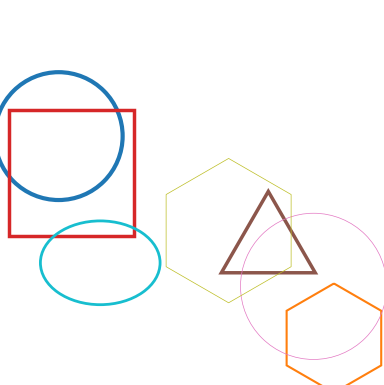[{"shape": "circle", "thickness": 3, "radius": 0.83, "center": [0.152, 0.646]}, {"shape": "hexagon", "thickness": 1.5, "radius": 0.71, "center": [0.867, 0.122]}, {"shape": "square", "thickness": 2.5, "radius": 0.82, "center": [0.186, 0.551]}, {"shape": "triangle", "thickness": 2.5, "radius": 0.7, "center": [0.697, 0.362]}, {"shape": "circle", "thickness": 0.5, "radius": 0.95, "center": [0.815, 0.256]}, {"shape": "hexagon", "thickness": 0.5, "radius": 0.94, "center": [0.594, 0.401]}, {"shape": "oval", "thickness": 2, "radius": 0.78, "center": [0.26, 0.317]}]